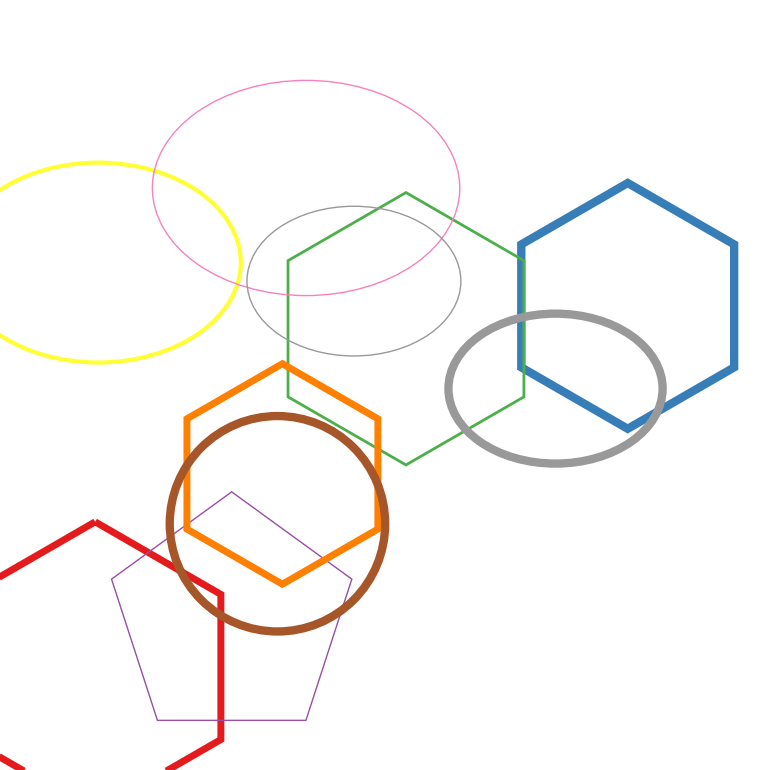[{"shape": "hexagon", "thickness": 2.5, "radius": 0.94, "center": [0.124, 0.134]}, {"shape": "hexagon", "thickness": 3, "radius": 0.8, "center": [0.815, 0.603]}, {"shape": "hexagon", "thickness": 1, "radius": 0.88, "center": [0.527, 0.573]}, {"shape": "pentagon", "thickness": 0.5, "radius": 0.82, "center": [0.301, 0.197]}, {"shape": "hexagon", "thickness": 2.5, "radius": 0.72, "center": [0.367, 0.384]}, {"shape": "oval", "thickness": 1.5, "radius": 0.93, "center": [0.127, 0.659]}, {"shape": "circle", "thickness": 3, "radius": 0.7, "center": [0.36, 0.32]}, {"shape": "oval", "thickness": 0.5, "radius": 1.0, "center": [0.397, 0.756]}, {"shape": "oval", "thickness": 3, "radius": 0.7, "center": [0.721, 0.495]}, {"shape": "oval", "thickness": 0.5, "radius": 0.69, "center": [0.46, 0.635]}]